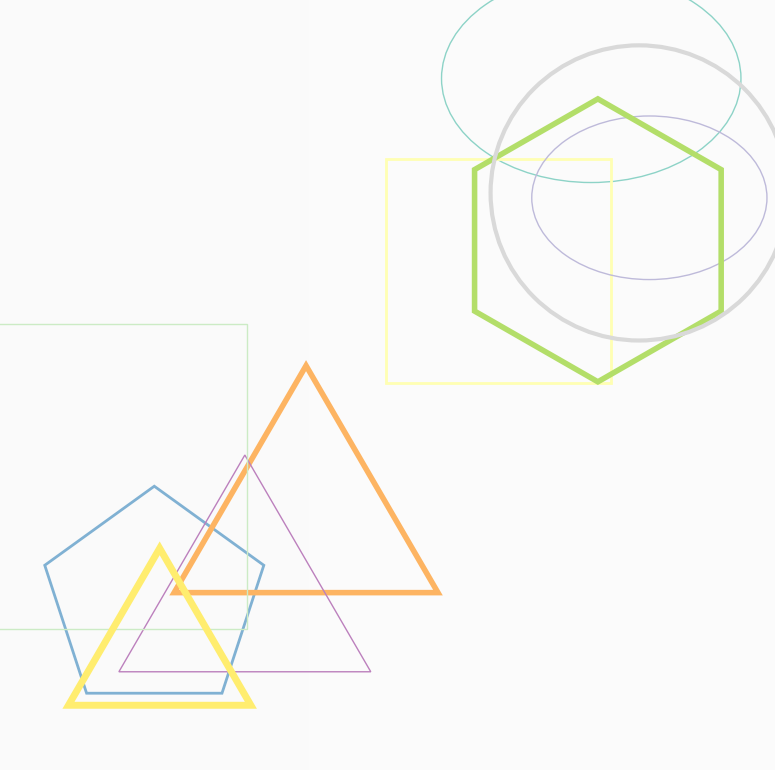[{"shape": "oval", "thickness": 0.5, "radius": 0.97, "center": [0.763, 0.898]}, {"shape": "square", "thickness": 1, "radius": 0.73, "center": [0.643, 0.648]}, {"shape": "oval", "thickness": 0.5, "radius": 0.76, "center": [0.838, 0.743]}, {"shape": "pentagon", "thickness": 1, "radius": 0.74, "center": [0.199, 0.22]}, {"shape": "triangle", "thickness": 2, "radius": 0.98, "center": [0.395, 0.329]}, {"shape": "hexagon", "thickness": 2, "radius": 0.92, "center": [0.771, 0.688]}, {"shape": "circle", "thickness": 1.5, "radius": 0.96, "center": [0.825, 0.749]}, {"shape": "triangle", "thickness": 0.5, "radius": 0.94, "center": [0.316, 0.221]}, {"shape": "square", "thickness": 0.5, "radius": 0.99, "center": [0.121, 0.381]}, {"shape": "triangle", "thickness": 2.5, "radius": 0.68, "center": [0.206, 0.152]}]